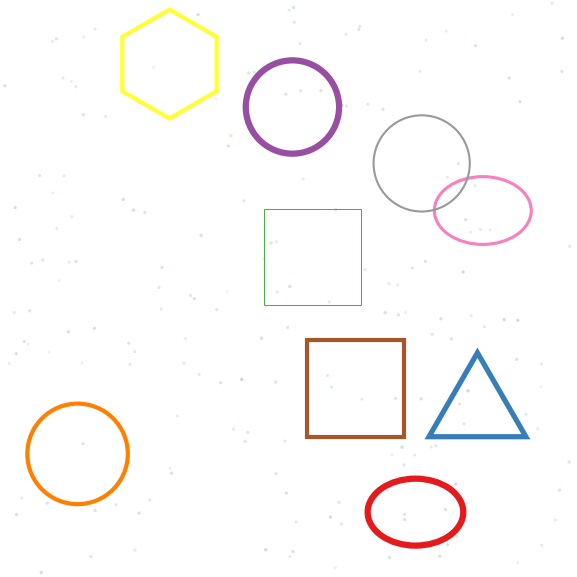[{"shape": "oval", "thickness": 3, "radius": 0.41, "center": [0.719, 0.112]}, {"shape": "triangle", "thickness": 2.5, "radius": 0.48, "center": [0.827, 0.291]}, {"shape": "square", "thickness": 0.5, "radius": 0.42, "center": [0.541, 0.554]}, {"shape": "circle", "thickness": 3, "radius": 0.4, "center": [0.506, 0.814]}, {"shape": "circle", "thickness": 2, "radius": 0.44, "center": [0.134, 0.213]}, {"shape": "hexagon", "thickness": 2, "radius": 0.47, "center": [0.293, 0.888]}, {"shape": "square", "thickness": 2, "radius": 0.42, "center": [0.616, 0.326]}, {"shape": "oval", "thickness": 1.5, "radius": 0.42, "center": [0.836, 0.635]}, {"shape": "circle", "thickness": 1, "radius": 0.42, "center": [0.73, 0.716]}]